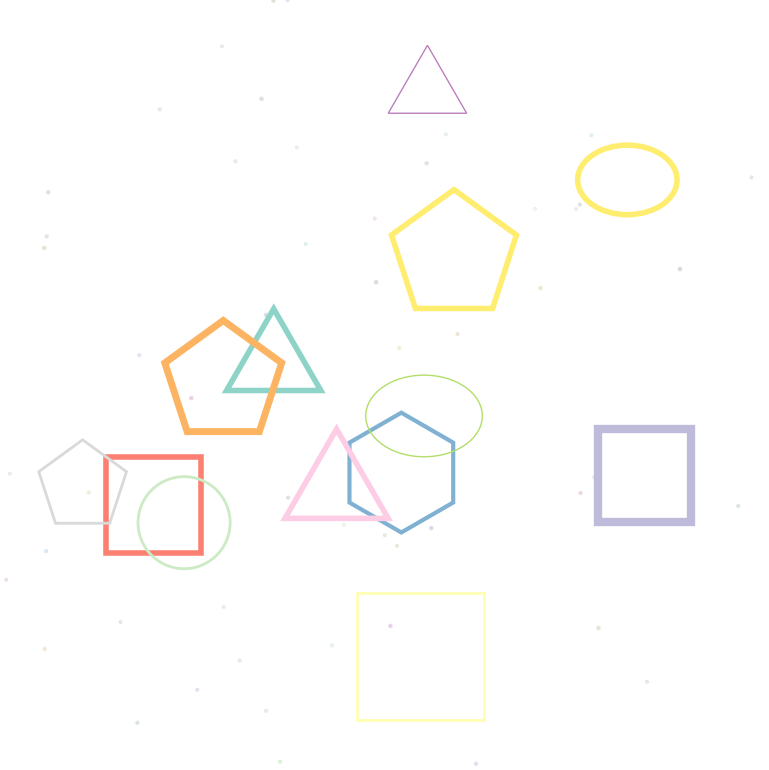[{"shape": "triangle", "thickness": 2, "radius": 0.35, "center": [0.355, 0.528]}, {"shape": "square", "thickness": 1, "radius": 0.41, "center": [0.546, 0.148]}, {"shape": "square", "thickness": 3, "radius": 0.3, "center": [0.837, 0.383]}, {"shape": "square", "thickness": 2, "radius": 0.31, "center": [0.199, 0.344]}, {"shape": "hexagon", "thickness": 1.5, "radius": 0.39, "center": [0.521, 0.386]}, {"shape": "pentagon", "thickness": 2.5, "radius": 0.4, "center": [0.29, 0.504]}, {"shape": "oval", "thickness": 0.5, "radius": 0.38, "center": [0.551, 0.46]}, {"shape": "triangle", "thickness": 2, "radius": 0.39, "center": [0.437, 0.365]}, {"shape": "pentagon", "thickness": 1, "radius": 0.3, "center": [0.107, 0.369]}, {"shape": "triangle", "thickness": 0.5, "radius": 0.29, "center": [0.555, 0.882]}, {"shape": "circle", "thickness": 1, "radius": 0.3, "center": [0.239, 0.321]}, {"shape": "oval", "thickness": 2, "radius": 0.32, "center": [0.815, 0.766]}, {"shape": "pentagon", "thickness": 2, "radius": 0.43, "center": [0.59, 0.668]}]